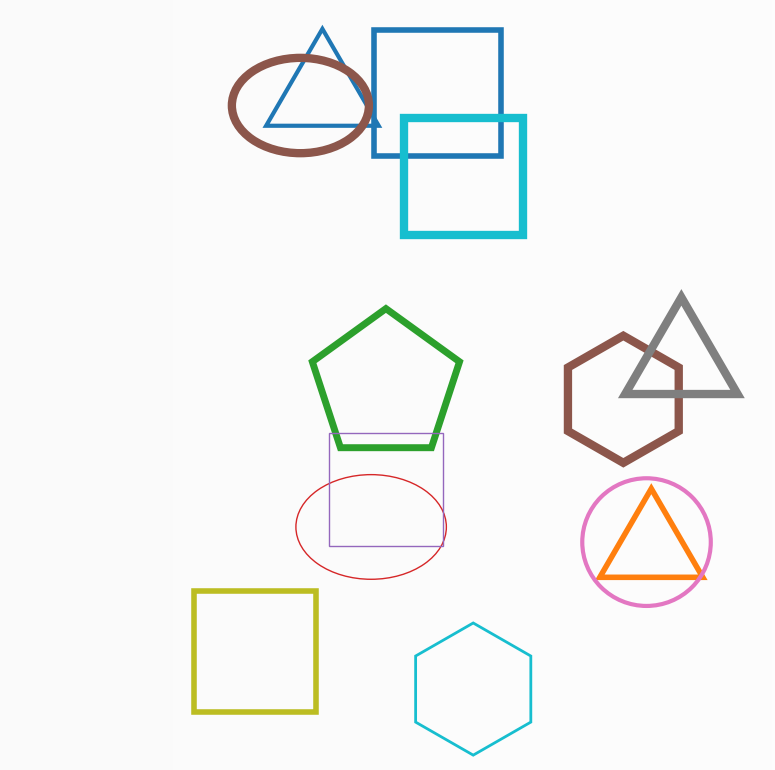[{"shape": "triangle", "thickness": 1.5, "radius": 0.42, "center": [0.416, 0.879]}, {"shape": "square", "thickness": 2, "radius": 0.41, "center": [0.564, 0.879]}, {"shape": "triangle", "thickness": 2, "radius": 0.38, "center": [0.84, 0.289]}, {"shape": "pentagon", "thickness": 2.5, "radius": 0.5, "center": [0.498, 0.499]}, {"shape": "oval", "thickness": 0.5, "radius": 0.49, "center": [0.479, 0.316]}, {"shape": "square", "thickness": 0.5, "radius": 0.37, "center": [0.498, 0.364]}, {"shape": "oval", "thickness": 3, "radius": 0.44, "center": [0.388, 0.863]}, {"shape": "hexagon", "thickness": 3, "radius": 0.41, "center": [0.804, 0.481]}, {"shape": "circle", "thickness": 1.5, "radius": 0.41, "center": [0.834, 0.296]}, {"shape": "triangle", "thickness": 3, "radius": 0.42, "center": [0.879, 0.53]}, {"shape": "square", "thickness": 2, "radius": 0.39, "center": [0.329, 0.154]}, {"shape": "square", "thickness": 3, "radius": 0.38, "center": [0.598, 0.771]}, {"shape": "hexagon", "thickness": 1, "radius": 0.43, "center": [0.611, 0.105]}]